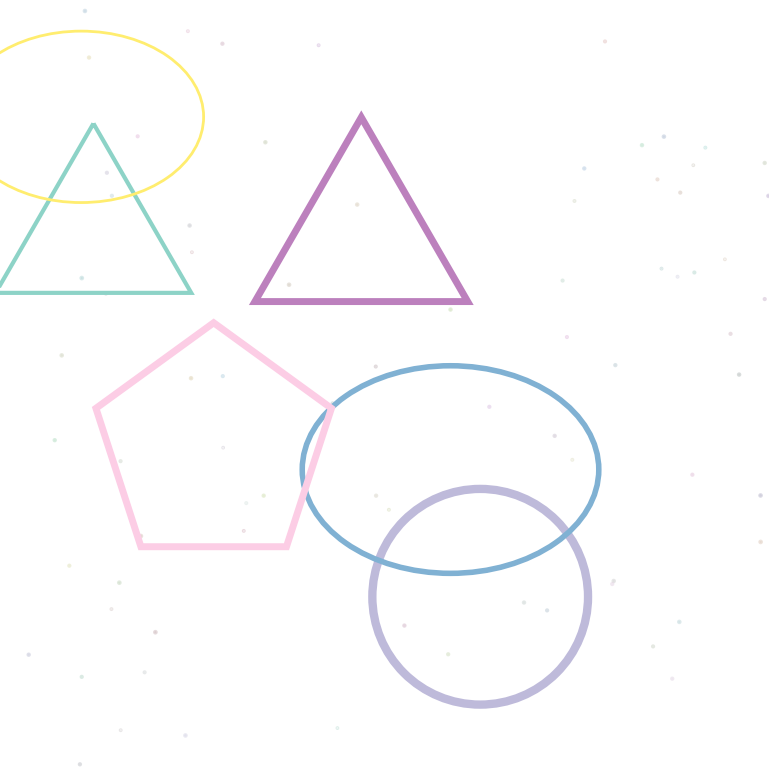[{"shape": "triangle", "thickness": 1.5, "radius": 0.73, "center": [0.121, 0.693]}, {"shape": "circle", "thickness": 3, "radius": 0.7, "center": [0.624, 0.225]}, {"shape": "oval", "thickness": 2, "radius": 0.96, "center": [0.585, 0.39]}, {"shape": "pentagon", "thickness": 2.5, "radius": 0.8, "center": [0.278, 0.42]}, {"shape": "triangle", "thickness": 2.5, "radius": 0.8, "center": [0.469, 0.688]}, {"shape": "oval", "thickness": 1, "radius": 0.8, "center": [0.105, 0.848]}]